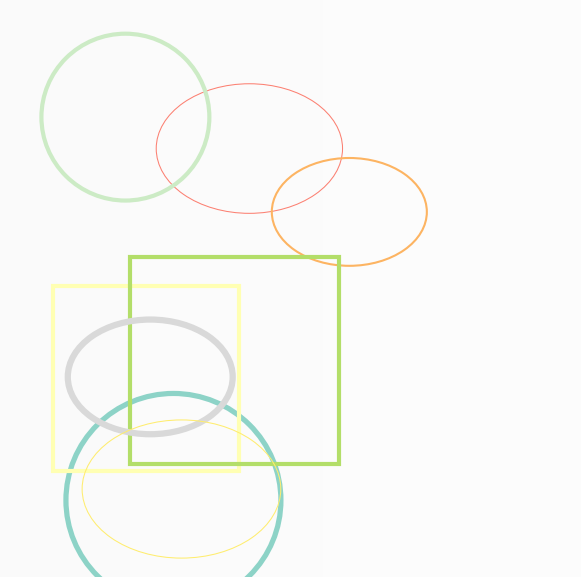[{"shape": "circle", "thickness": 2.5, "radius": 0.92, "center": [0.298, 0.133]}, {"shape": "square", "thickness": 2, "radius": 0.8, "center": [0.252, 0.344]}, {"shape": "oval", "thickness": 0.5, "radius": 0.8, "center": [0.429, 0.742]}, {"shape": "oval", "thickness": 1, "radius": 0.67, "center": [0.601, 0.632]}, {"shape": "square", "thickness": 2, "radius": 0.9, "center": [0.404, 0.375]}, {"shape": "oval", "thickness": 3, "radius": 0.71, "center": [0.258, 0.347]}, {"shape": "circle", "thickness": 2, "radius": 0.72, "center": [0.216, 0.796]}, {"shape": "oval", "thickness": 0.5, "radius": 0.85, "center": [0.312, 0.152]}]